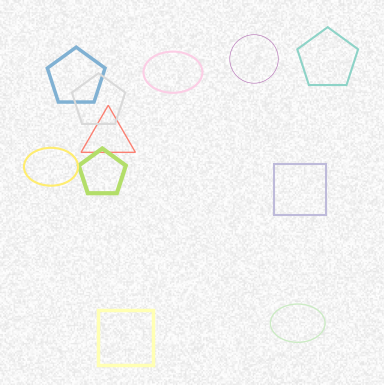[{"shape": "pentagon", "thickness": 1.5, "radius": 0.42, "center": [0.851, 0.846]}, {"shape": "square", "thickness": 2.5, "radius": 0.36, "center": [0.326, 0.123]}, {"shape": "square", "thickness": 1.5, "radius": 0.33, "center": [0.779, 0.508]}, {"shape": "triangle", "thickness": 1, "radius": 0.41, "center": [0.281, 0.645]}, {"shape": "pentagon", "thickness": 2.5, "radius": 0.39, "center": [0.198, 0.799]}, {"shape": "pentagon", "thickness": 3, "radius": 0.32, "center": [0.266, 0.55]}, {"shape": "oval", "thickness": 1.5, "radius": 0.38, "center": [0.449, 0.812]}, {"shape": "pentagon", "thickness": 1.5, "radius": 0.36, "center": [0.256, 0.737]}, {"shape": "circle", "thickness": 0.5, "radius": 0.32, "center": [0.66, 0.847]}, {"shape": "oval", "thickness": 1, "radius": 0.36, "center": [0.773, 0.161]}, {"shape": "oval", "thickness": 1.5, "radius": 0.35, "center": [0.133, 0.567]}]